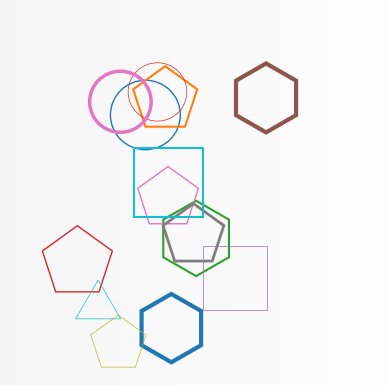[{"shape": "hexagon", "thickness": 3, "radius": 0.44, "center": [0.442, 0.148]}, {"shape": "circle", "thickness": 1, "radius": 0.45, "center": [0.375, 0.701]}, {"shape": "pentagon", "thickness": 1.5, "radius": 0.43, "center": [0.426, 0.741]}, {"shape": "hexagon", "thickness": 1.5, "radius": 0.49, "center": [0.506, 0.381]}, {"shape": "pentagon", "thickness": 1, "radius": 0.47, "center": [0.2, 0.319]}, {"shape": "circle", "thickness": 0.5, "radius": 0.38, "center": [0.406, 0.761]}, {"shape": "square", "thickness": 0.5, "radius": 0.42, "center": [0.607, 0.277]}, {"shape": "hexagon", "thickness": 3, "radius": 0.45, "center": [0.687, 0.746]}, {"shape": "circle", "thickness": 2.5, "radius": 0.4, "center": [0.311, 0.736]}, {"shape": "pentagon", "thickness": 1, "radius": 0.41, "center": [0.434, 0.485]}, {"shape": "pentagon", "thickness": 2, "radius": 0.41, "center": [0.499, 0.389]}, {"shape": "pentagon", "thickness": 0.5, "radius": 0.37, "center": [0.305, 0.107]}, {"shape": "square", "thickness": 1.5, "radius": 0.45, "center": [0.434, 0.527]}, {"shape": "triangle", "thickness": 0.5, "radius": 0.34, "center": [0.253, 0.205]}]